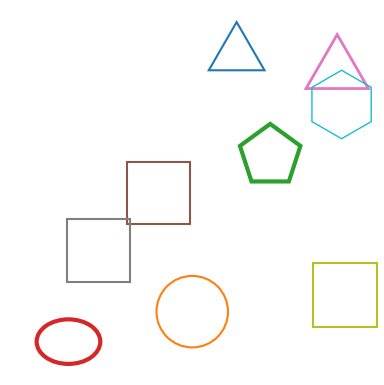[{"shape": "triangle", "thickness": 1.5, "radius": 0.42, "center": [0.615, 0.859]}, {"shape": "circle", "thickness": 1.5, "radius": 0.46, "center": [0.499, 0.19]}, {"shape": "pentagon", "thickness": 3, "radius": 0.41, "center": [0.702, 0.596]}, {"shape": "oval", "thickness": 3, "radius": 0.41, "center": [0.178, 0.113]}, {"shape": "square", "thickness": 1.5, "radius": 0.4, "center": [0.412, 0.499]}, {"shape": "triangle", "thickness": 2, "radius": 0.47, "center": [0.876, 0.817]}, {"shape": "square", "thickness": 1.5, "radius": 0.41, "center": [0.257, 0.349]}, {"shape": "square", "thickness": 1.5, "radius": 0.42, "center": [0.897, 0.233]}, {"shape": "hexagon", "thickness": 1, "radius": 0.44, "center": [0.887, 0.729]}]